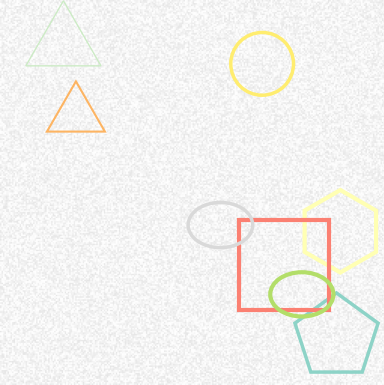[{"shape": "pentagon", "thickness": 2.5, "radius": 0.57, "center": [0.874, 0.125]}, {"shape": "hexagon", "thickness": 3, "radius": 0.54, "center": [0.884, 0.399]}, {"shape": "square", "thickness": 3, "radius": 0.58, "center": [0.738, 0.312]}, {"shape": "triangle", "thickness": 1.5, "radius": 0.43, "center": [0.197, 0.702]}, {"shape": "oval", "thickness": 3, "radius": 0.41, "center": [0.784, 0.235]}, {"shape": "oval", "thickness": 2.5, "radius": 0.42, "center": [0.573, 0.415]}, {"shape": "triangle", "thickness": 1, "radius": 0.56, "center": [0.165, 0.885]}, {"shape": "circle", "thickness": 2.5, "radius": 0.41, "center": [0.681, 0.834]}]